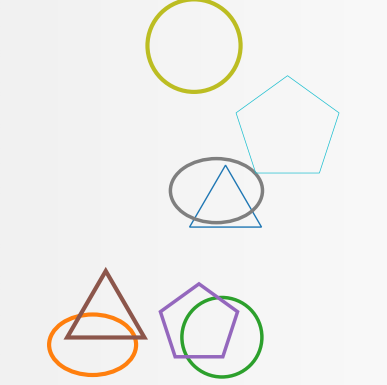[{"shape": "triangle", "thickness": 1, "radius": 0.54, "center": [0.582, 0.464]}, {"shape": "oval", "thickness": 3, "radius": 0.56, "center": [0.239, 0.105]}, {"shape": "circle", "thickness": 2.5, "radius": 0.52, "center": [0.573, 0.124]}, {"shape": "pentagon", "thickness": 2.5, "radius": 0.52, "center": [0.514, 0.158]}, {"shape": "triangle", "thickness": 3, "radius": 0.58, "center": [0.273, 0.181]}, {"shape": "oval", "thickness": 2.5, "radius": 0.59, "center": [0.559, 0.505]}, {"shape": "circle", "thickness": 3, "radius": 0.6, "center": [0.501, 0.881]}, {"shape": "pentagon", "thickness": 0.5, "radius": 0.7, "center": [0.742, 0.664]}]